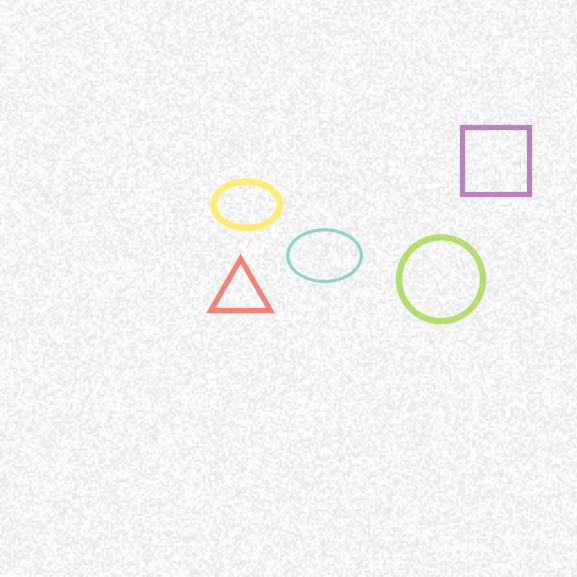[{"shape": "oval", "thickness": 1.5, "radius": 0.32, "center": [0.562, 0.557]}, {"shape": "triangle", "thickness": 2.5, "radius": 0.3, "center": [0.417, 0.491]}, {"shape": "circle", "thickness": 3, "radius": 0.36, "center": [0.764, 0.516]}, {"shape": "square", "thickness": 2.5, "radius": 0.29, "center": [0.857, 0.721]}, {"shape": "oval", "thickness": 3, "radius": 0.29, "center": [0.427, 0.645]}]